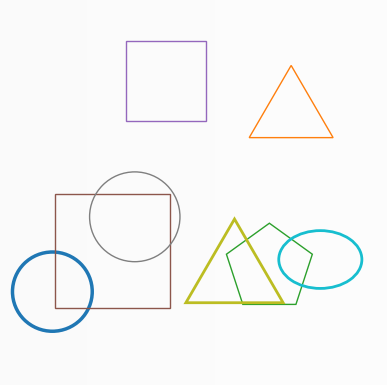[{"shape": "circle", "thickness": 2.5, "radius": 0.51, "center": [0.135, 0.243]}, {"shape": "triangle", "thickness": 1, "radius": 0.62, "center": [0.751, 0.705]}, {"shape": "pentagon", "thickness": 1, "radius": 0.58, "center": [0.695, 0.304]}, {"shape": "square", "thickness": 1, "radius": 0.52, "center": [0.429, 0.789]}, {"shape": "square", "thickness": 1, "radius": 0.75, "center": [0.29, 0.348]}, {"shape": "circle", "thickness": 1, "radius": 0.58, "center": [0.348, 0.437]}, {"shape": "triangle", "thickness": 2, "radius": 0.72, "center": [0.605, 0.286]}, {"shape": "oval", "thickness": 2, "radius": 0.54, "center": [0.827, 0.326]}]